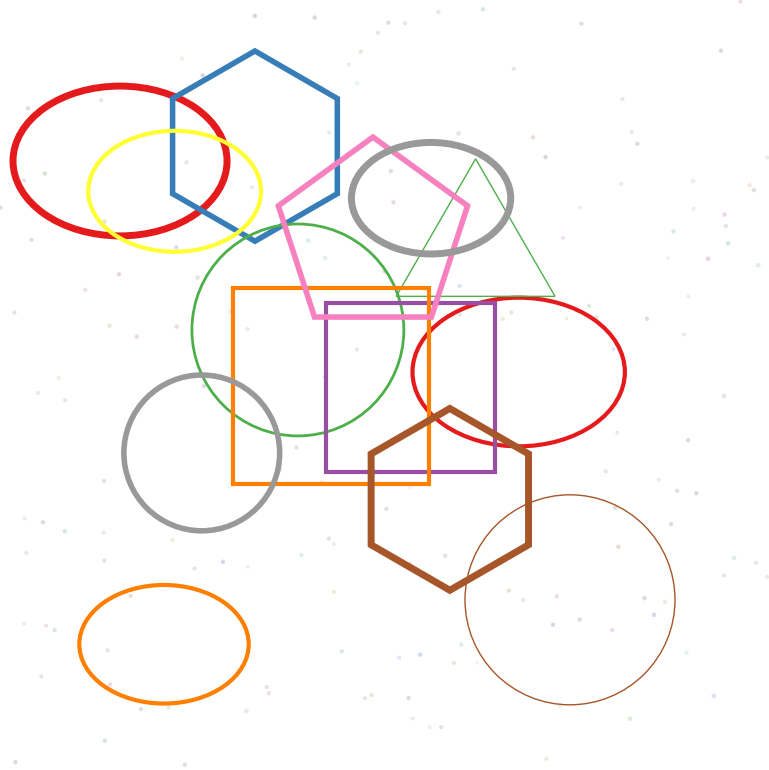[{"shape": "oval", "thickness": 2.5, "radius": 0.69, "center": [0.156, 0.791]}, {"shape": "oval", "thickness": 1.5, "radius": 0.69, "center": [0.674, 0.517]}, {"shape": "hexagon", "thickness": 2, "radius": 0.62, "center": [0.331, 0.81]}, {"shape": "circle", "thickness": 1, "radius": 0.69, "center": [0.387, 0.572]}, {"shape": "triangle", "thickness": 0.5, "radius": 0.6, "center": [0.618, 0.675]}, {"shape": "square", "thickness": 1.5, "radius": 0.55, "center": [0.533, 0.497]}, {"shape": "oval", "thickness": 1.5, "radius": 0.55, "center": [0.213, 0.163]}, {"shape": "square", "thickness": 1.5, "radius": 0.63, "center": [0.43, 0.499]}, {"shape": "oval", "thickness": 1.5, "radius": 0.56, "center": [0.227, 0.752]}, {"shape": "circle", "thickness": 0.5, "radius": 0.68, "center": [0.74, 0.221]}, {"shape": "hexagon", "thickness": 2.5, "radius": 0.59, "center": [0.584, 0.351]}, {"shape": "pentagon", "thickness": 2, "radius": 0.65, "center": [0.484, 0.693]}, {"shape": "oval", "thickness": 2.5, "radius": 0.52, "center": [0.56, 0.743]}, {"shape": "circle", "thickness": 2, "radius": 0.51, "center": [0.262, 0.412]}]